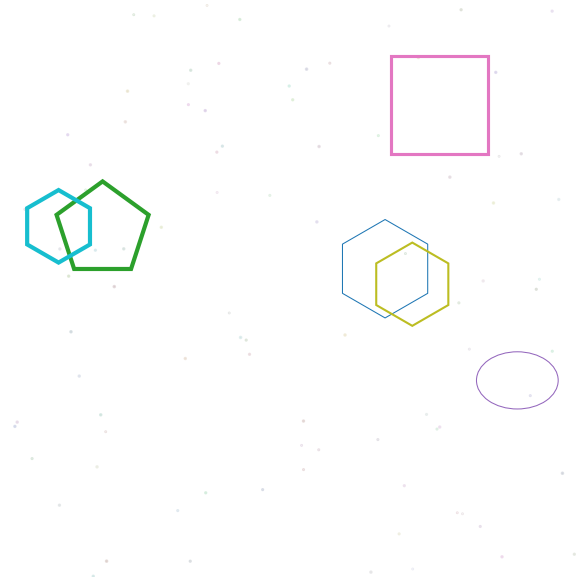[{"shape": "hexagon", "thickness": 0.5, "radius": 0.43, "center": [0.667, 0.534]}, {"shape": "pentagon", "thickness": 2, "radius": 0.42, "center": [0.178, 0.601]}, {"shape": "oval", "thickness": 0.5, "radius": 0.35, "center": [0.896, 0.34]}, {"shape": "square", "thickness": 1.5, "radius": 0.42, "center": [0.761, 0.817]}, {"shape": "hexagon", "thickness": 1, "radius": 0.36, "center": [0.714, 0.507]}, {"shape": "hexagon", "thickness": 2, "radius": 0.31, "center": [0.101, 0.607]}]